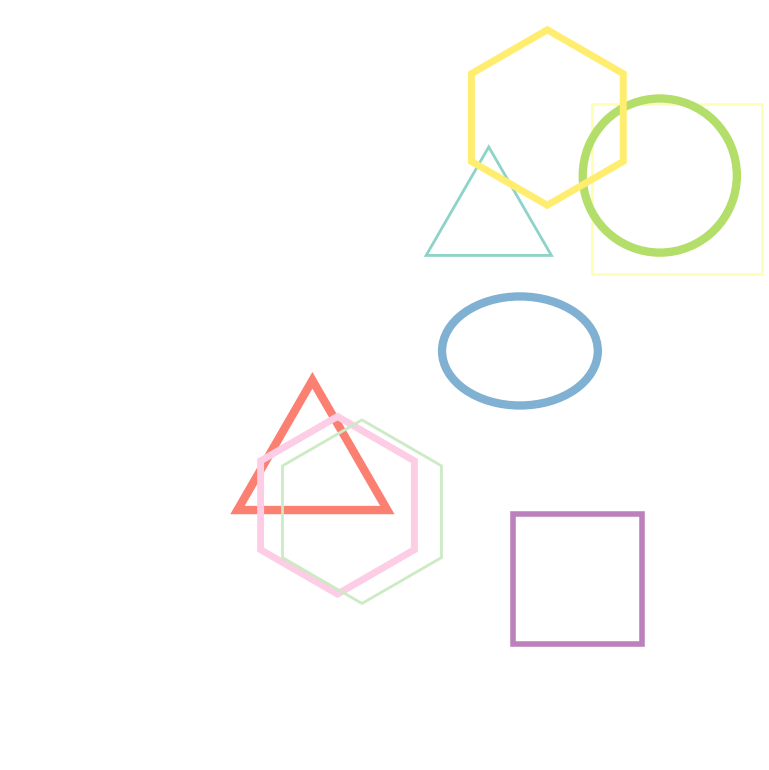[{"shape": "triangle", "thickness": 1, "radius": 0.47, "center": [0.635, 0.715]}, {"shape": "square", "thickness": 1, "radius": 0.55, "center": [0.879, 0.755]}, {"shape": "triangle", "thickness": 3, "radius": 0.56, "center": [0.406, 0.394]}, {"shape": "oval", "thickness": 3, "radius": 0.51, "center": [0.675, 0.544]}, {"shape": "circle", "thickness": 3, "radius": 0.5, "center": [0.857, 0.772]}, {"shape": "hexagon", "thickness": 2.5, "radius": 0.58, "center": [0.438, 0.344]}, {"shape": "square", "thickness": 2, "radius": 0.42, "center": [0.75, 0.248]}, {"shape": "hexagon", "thickness": 1, "radius": 0.6, "center": [0.47, 0.335]}, {"shape": "hexagon", "thickness": 2.5, "radius": 0.57, "center": [0.711, 0.847]}]